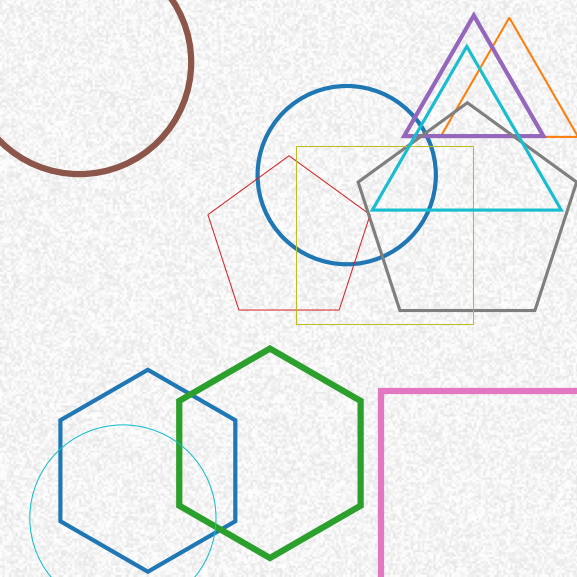[{"shape": "circle", "thickness": 2, "radius": 0.77, "center": [0.6, 0.696]}, {"shape": "hexagon", "thickness": 2, "radius": 0.87, "center": [0.256, 0.184]}, {"shape": "triangle", "thickness": 1, "radius": 0.69, "center": [0.882, 0.831]}, {"shape": "hexagon", "thickness": 3, "radius": 0.91, "center": [0.467, 0.214]}, {"shape": "pentagon", "thickness": 0.5, "radius": 0.74, "center": [0.5, 0.582]}, {"shape": "triangle", "thickness": 2, "radius": 0.7, "center": [0.82, 0.833]}, {"shape": "circle", "thickness": 3, "radius": 0.97, "center": [0.137, 0.891]}, {"shape": "square", "thickness": 3, "radius": 0.91, "center": [0.843, 0.138]}, {"shape": "pentagon", "thickness": 1.5, "radius": 0.99, "center": [0.809, 0.622]}, {"shape": "square", "thickness": 0.5, "radius": 0.77, "center": [0.666, 0.592]}, {"shape": "circle", "thickness": 0.5, "radius": 0.81, "center": [0.213, 0.102]}, {"shape": "triangle", "thickness": 1.5, "radius": 0.94, "center": [0.808, 0.73]}]